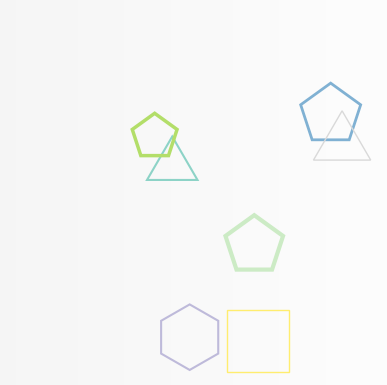[{"shape": "triangle", "thickness": 1.5, "radius": 0.38, "center": [0.445, 0.57]}, {"shape": "hexagon", "thickness": 1.5, "radius": 0.43, "center": [0.489, 0.124]}, {"shape": "pentagon", "thickness": 2, "radius": 0.41, "center": [0.853, 0.703]}, {"shape": "pentagon", "thickness": 2.5, "radius": 0.3, "center": [0.399, 0.645]}, {"shape": "triangle", "thickness": 1, "radius": 0.43, "center": [0.883, 0.627]}, {"shape": "pentagon", "thickness": 3, "radius": 0.39, "center": [0.656, 0.363]}, {"shape": "square", "thickness": 1, "radius": 0.4, "center": [0.665, 0.115]}]